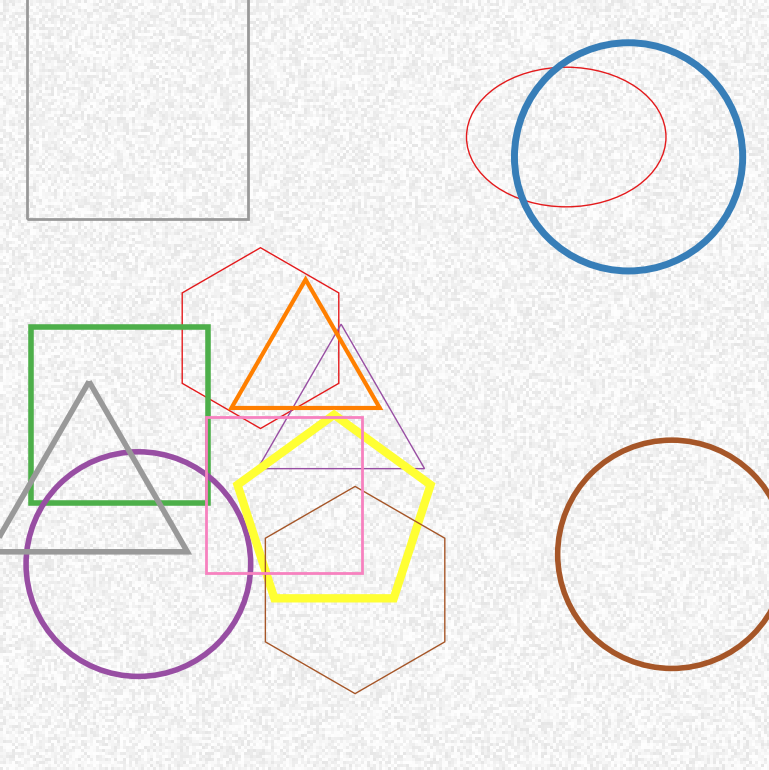[{"shape": "hexagon", "thickness": 0.5, "radius": 0.59, "center": [0.338, 0.561]}, {"shape": "oval", "thickness": 0.5, "radius": 0.65, "center": [0.735, 0.822]}, {"shape": "circle", "thickness": 2.5, "radius": 0.74, "center": [0.816, 0.796]}, {"shape": "square", "thickness": 2, "radius": 0.57, "center": [0.155, 0.461]}, {"shape": "triangle", "thickness": 0.5, "radius": 0.63, "center": [0.443, 0.454]}, {"shape": "circle", "thickness": 2, "radius": 0.73, "center": [0.18, 0.267]}, {"shape": "triangle", "thickness": 1.5, "radius": 0.56, "center": [0.397, 0.526]}, {"shape": "pentagon", "thickness": 3, "radius": 0.66, "center": [0.434, 0.33]}, {"shape": "circle", "thickness": 2, "radius": 0.74, "center": [0.872, 0.28]}, {"shape": "hexagon", "thickness": 0.5, "radius": 0.67, "center": [0.461, 0.234]}, {"shape": "square", "thickness": 1, "radius": 0.51, "center": [0.369, 0.357]}, {"shape": "square", "thickness": 1, "radius": 0.71, "center": [0.179, 0.859]}, {"shape": "triangle", "thickness": 2, "radius": 0.74, "center": [0.116, 0.357]}]